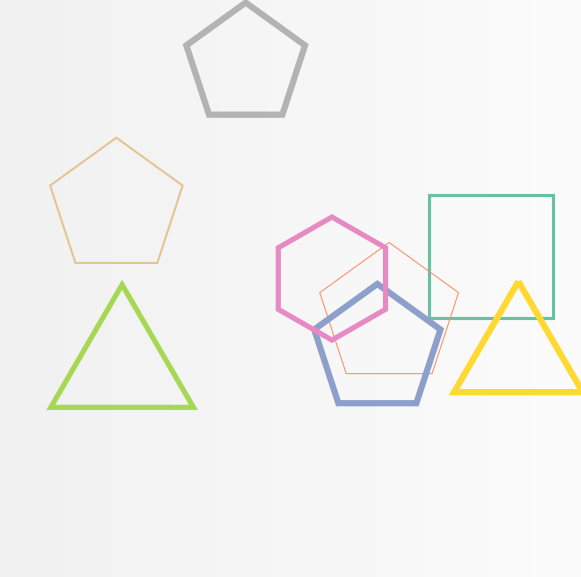[{"shape": "square", "thickness": 1.5, "radius": 0.53, "center": [0.845, 0.555]}, {"shape": "pentagon", "thickness": 0.5, "radius": 0.63, "center": [0.669, 0.454]}, {"shape": "pentagon", "thickness": 3, "radius": 0.57, "center": [0.649, 0.393]}, {"shape": "hexagon", "thickness": 2.5, "radius": 0.53, "center": [0.571, 0.517]}, {"shape": "triangle", "thickness": 2.5, "radius": 0.71, "center": [0.21, 0.365]}, {"shape": "triangle", "thickness": 3, "radius": 0.64, "center": [0.892, 0.384]}, {"shape": "pentagon", "thickness": 1, "radius": 0.6, "center": [0.2, 0.641]}, {"shape": "pentagon", "thickness": 3, "radius": 0.54, "center": [0.423, 0.887]}]